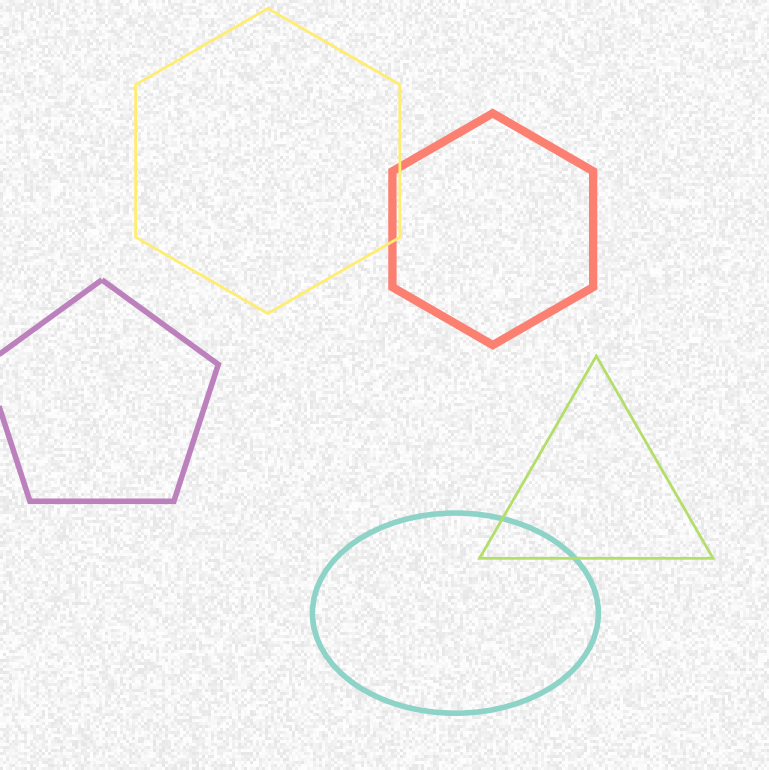[{"shape": "oval", "thickness": 2, "radius": 0.93, "center": [0.591, 0.204]}, {"shape": "hexagon", "thickness": 3, "radius": 0.75, "center": [0.64, 0.702]}, {"shape": "triangle", "thickness": 1, "radius": 0.88, "center": [0.774, 0.362]}, {"shape": "pentagon", "thickness": 2, "radius": 0.79, "center": [0.132, 0.478]}, {"shape": "hexagon", "thickness": 1, "radius": 0.99, "center": [0.348, 0.791]}]